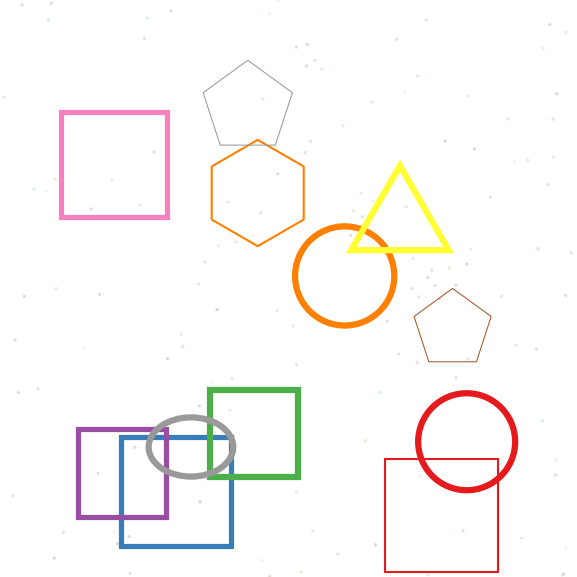[{"shape": "square", "thickness": 1, "radius": 0.49, "center": [0.764, 0.107]}, {"shape": "circle", "thickness": 3, "radius": 0.42, "center": [0.808, 0.234]}, {"shape": "square", "thickness": 2.5, "radius": 0.47, "center": [0.305, 0.149]}, {"shape": "square", "thickness": 3, "radius": 0.38, "center": [0.44, 0.249]}, {"shape": "square", "thickness": 2.5, "radius": 0.38, "center": [0.211, 0.18]}, {"shape": "circle", "thickness": 3, "radius": 0.43, "center": [0.597, 0.521]}, {"shape": "hexagon", "thickness": 1, "radius": 0.46, "center": [0.446, 0.665]}, {"shape": "triangle", "thickness": 3, "radius": 0.49, "center": [0.693, 0.615]}, {"shape": "pentagon", "thickness": 0.5, "radius": 0.35, "center": [0.784, 0.429]}, {"shape": "square", "thickness": 2.5, "radius": 0.46, "center": [0.198, 0.714]}, {"shape": "pentagon", "thickness": 0.5, "radius": 0.41, "center": [0.429, 0.814]}, {"shape": "oval", "thickness": 3, "radius": 0.37, "center": [0.331, 0.225]}]